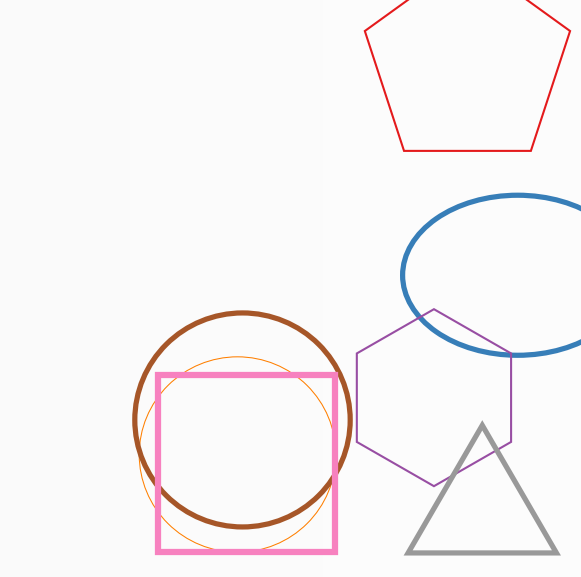[{"shape": "pentagon", "thickness": 1, "radius": 0.93, "center": [0.804, 0.888]}, {"shape": "oval", "thickness": 2.5, "radius": 0.99, "center": [0.891, 0.523]}, {"shape": "hexagon", "thickness": 1, "radius": 0.77, "center": [0.747, 0.311]}, {"shape": "circle", "thickness": 0.5, "radius": 0.85, "center": [0.409, 0.212]}, {"shape": "circle", "thickness": 2.5, "radius": 0.93, "center": [0.417, 0.272]}, {"shape": "square", "thickness": 3, "radius": 0.76, "center": [0.424, 0.197]}, {"shape": "triangle", "thickness": 2.5, "radius": 0.74, "center": [0.83, 0.115]}]